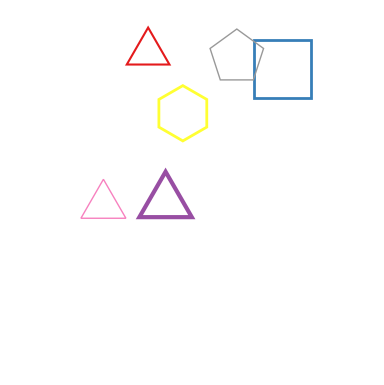[{"shape": "triangle", "thickness": 1.5, "radius": 0.32, "center": [0.385, 0.864]}, {"shape": "square", "thickness": 2, "radius": 0.38, "center": [0.734, 0.821]}, {"shape": "triangle", "thickness": 3, "radius": 0.39, "center": [0.43, 0.475]}, {"shape": "hexagon", "thickness": 2, "radius": 0.36, "center": [0.475, 0.706]}, {"shape": "triangle", "thickness": 1, "radius": 0.34, "center": [0.269, 0.467]}, {"shape": "pentagon", "thickness": 1, "radius": 0.37, "center": [0.615, 0.852]}]